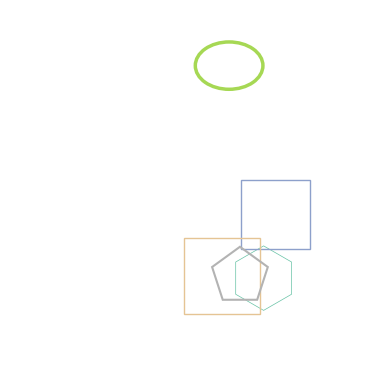[{"shape": "hexagon", "thickness": 0.5, "radius": 0.42, "center": [0.685, 0.278]}, {"shape": "square", "thickness": 1, "radius": 0.44, "center": [0.716, 0.443]}, {"shape": "oval", "thickness": 2.5, "radius": 0.44, "center": [0.595, 0.83]}, {"shape": "square", "thickness": 1, "radius": 0.49, "center": [0.577, 0.283]}, {"shape": "pentagon", "thickness": 1.5, "radius": 0.38, "center": [0.623, 0.283]}]